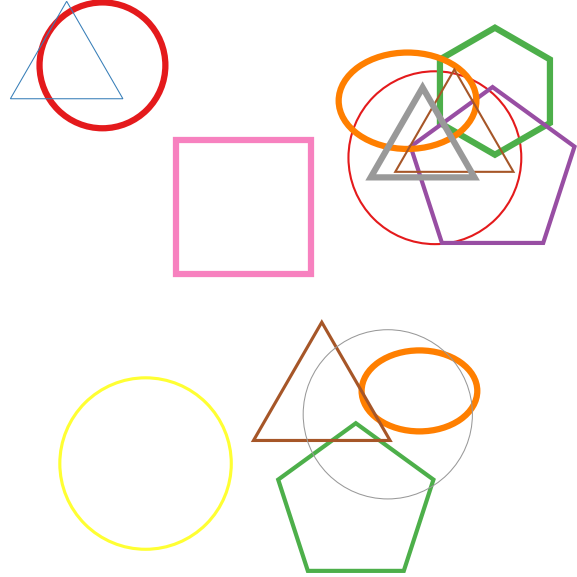[{"shape": "circle", "thickness": 1, "radius": 0.75, "center": [0.753, 0.726]}, {"shape": "circle", "thickness": 3, "radius": 0.54, "center": [0.177, 0.886]}, {"shape": "triangle", "thickness": 0.5, "radius": 0.56, "center": [0.115, 0.884]}, {"shape": "pentagon", "thickness": 2, "radius": 0.71, "center": [0.616, 0.125]}, {"shape": "hexagon", "thickness": 3, "radius": 0.55, "center": [0.857, 0.841]}, {"shape": "pentagon", "thickness": 2, "radius": 0.75, "center": [0.853, 0.699]}, {"shape": "oval", "thickness": 3, "radius": 0.5, "center": [0.726, 0.322]}, {"shape": "oval", "thickness": 3, "radius": 0.6, "center": [0.706, 0.825]}, {"shape": "circle", "thickness": 1.5, "radius": 0.74, "center": [0.252, 0.196]}, {"shape": "triangle", "thickness": 1.5, "radius": 0.68, "center": [0.557, 0.305]}, {"shape": "triangle", "thickness": 1, "radius": 0.59, "center": [0.787, 0.761]}, {"shape": "square", "thickness": 3, "radius": 0.58, "center": [0.422, 0.641]}, {"shape": "triangle", "thickness": 3, "radius": 0.52, "center": [0.732, 0.744]}, {"shape": "circle", "thickness": 0.5, "radius": 0.73, "center": [0.672, 0.282]}]